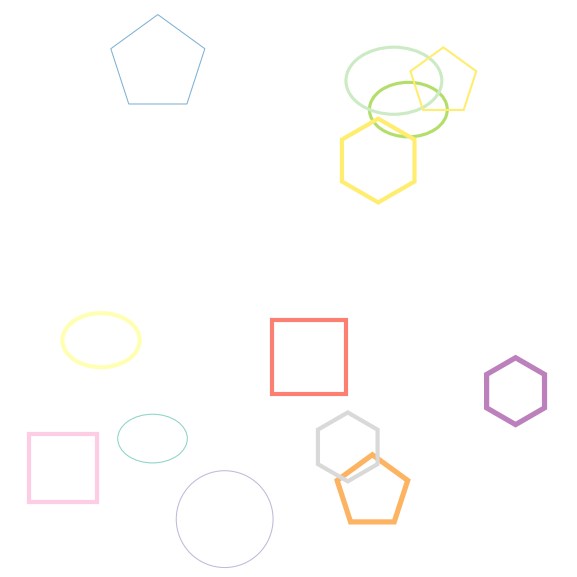[{"shape": "oval", "thickness": 0.5, "radius": 0.3, "center": [0.264, 0.24]}, {"shape": "oval", "thickness": 2, "radius": 0.33, "center": [0.175, 0.41]}, {"shape": "circle", "thickness": 0.5, "radius": 0.42, "center": [0.389, 0.1]}, {"shape": "square", "thickness": 2, "radius": 0.32, "center": [0.535, 0.382]}, {"shape": "pentagon", "thickness": 0.5, "radius": 0.43, "center": [0.273, 0.888]}, {"shape": "pentagon", "thickness": 2.5, "radius": 0.32, "center": [0.645, 0.147]}, {"shape": "oval", "thickness": 1.5, "radius": 0.34, "center": [0.707, 0.809]}, {"shape": "square", "thickness": 2, "radius": 0.29, "center": [0.11, 0.189]}, {"shape": "hexagon", "thickness": 2, "radius": 0.3, "center": [0.602, 0.225]}, {"shape": "hexagon", "thickness": 2.5, "radius": 0.29, "center": [0.893, 0.322]}, {"shape": "oval", "thickness": 1.5, "radius": 0.42, "center": [0.682, 0.859]}, {"shape": "hexagon", "thickness": 2, "radius": 0.36, "center": [0.655, 0.721]}, {"shape": "pentagon", "thickness": 1, "radius": 0.3, "center": [0.768, 0.857]}]